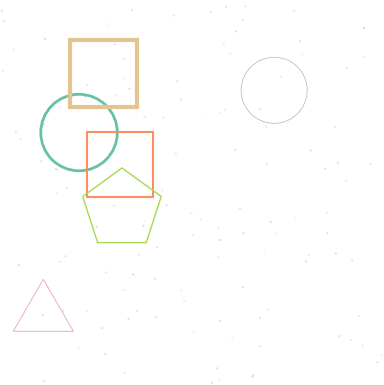[{"shape": "circle", "thickness": 2, "radius": 0.5, "center": [0.205, 0.656]}, {"shape": "square", "thickness": 1.5, "radius": 0.43, "center": [0.311, 0.573]}, {"shape": "triangle", "thickness": 0.5, "radius": 0.45, "center": [0.113, 0.185]}, {"shape": "pentagon", "thickness": 1, "radius": 0.54, "center": [0.317, 0.456]}, {"shape": "square", "thickness": 3, "radius": 0.44, "center": [0.268, 0.809]}, {"shape": "circle", "thickness": 0.5, "radius": 0.43, "center": [0.712, 0.765]}]